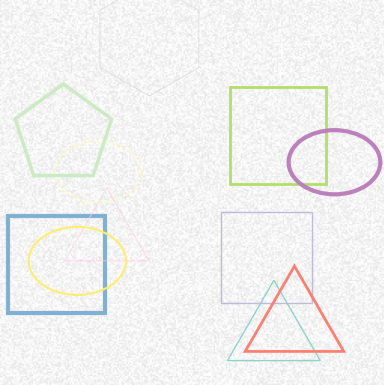[{"shape": "triangle", "thickness": 1, "radius": 0.7, "center": [0.711, 0.133]}, {"shape": "oval", "thickness": 0.5, "radius": 0.56, "center": [0.254, 0.554]}, {"shape": "square", "thickness": 1, "radius": 0.59, "center": [0.692, 0.331]}, {"shape": "triangle", "thickness": 2, "radius": 0.74, "center": [0.765, 0.161]}, {"shape": "square", "thickness": 3, "radius": 0.63, "center": [0.146, 0.313]}, {"shape": "square", "thickness": 2, "radius": 0.63, "center": [0.722, 0.648]}, {"shape": "triangle", "thickness": 0.5, "radius": 0.63, "center": [0.277, 0.385]}, {"shape": "hexagon", "thickness": 0.5, "radius": 0.74, "center": [0.388, 0.899]}, {"shape": "oval", "thickness": 3, "radius": 0.6, "center": [0.869, 0.579]}, {"shape": "pentagon", "thickness": 2.5, "radius": 0.66, "center": [0.165, 0.65]}, {"shape": "oval", "thickness": 1.5, "radius": 0.63, "center": [0.201, 0.322]}]